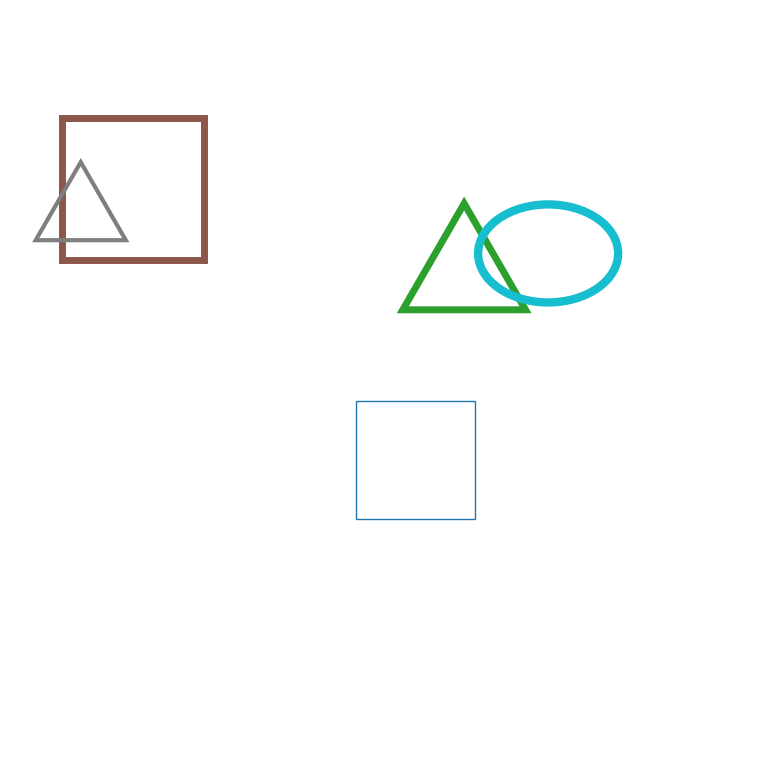[{"shape": "square", "thickness": 0.5, "radius": 0.38, "center": [0.54, 0.403]}, {"shape": "triangle", "thickness": 2.5, "radius": 0.46, "center": [0.603, 0.644]}, {"shape": "square", "thickness": 2.5, "radius": 0.46, "center": [0.172, 0.755]}, {"shape": "triangle", "thickness": 1.5, "radius": 0.34, "center": [0.105, 0.722]}, {"shape": "oval", "thickness": 3, "radius": 0.45, "center": [0.712, 0.671]}]